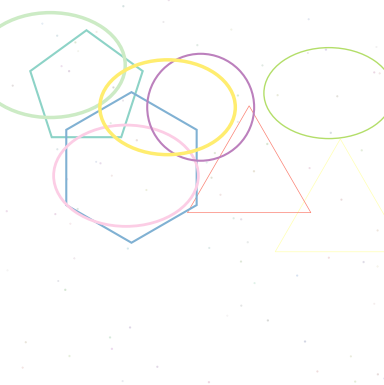[{"shape": "pentagon", "thickness": 1.5, "radius": 0.77, "center": [0.225, 0.768]}, {"shape": "triangle", "thickness": 0.5, "radius": 0.98, "center": [0.884, 0.444]}, {"shape": "triangle", "thickness": 0.5, "radius": 0.93, "center": [0.647, 0.54]}, {"shape": "hexagon", "thickness": 1.5, "radius": 0.98, "center": [0.341, 0.565]}, {"shape": "oval", "thickness": 1, "radius": 0.84, "center": [0.854, 0.758]}, {"shape": "oval", "thickness": 2, "radius": 0.94, "center": [0.327, 0.544]}, {"shape": "circle", "thickness": 1.5, "radius": 0.69, "center": [0.521, 0.721]}, {"shape": "oval", "thickness": 2.5, "radius": 0.97, "center": [0.131, 0.831]}, {"shape": "oval", "thickness": 2.5, "radius": 0.88, "center": [0.435, 0.721]}]